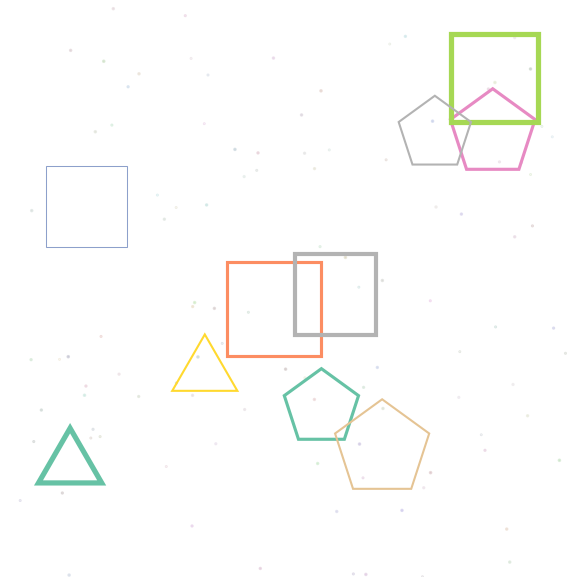[{"shape": "triangle", "thickness": 2.5, "radius": 0.32, "center": [0.121, 0.194]}, {"shape": "pentagon", "thickness": 1.5, "radius": 0.34, "center": [0.557, 0.293]}, {"shape": "square", "thickness": 1.5, "radius": 0.41, "center": [0.474, 0.465]}, {"shape": "square", "thickness": 0.5, "radius": 0.35, "center": [0.15, 0.641]}, {"shape": "pentagon", "thickness": 1.5, "radius": 0.39, "center": [0.853, 0.768]}, {"shape": "square", "thickness": 2.5, "radius": 0.38, "center": [0.856, 0.864]}, {"shape": "triangle", "thickness": 1, "radius": 0.33, "center": [0.355, 0.355]}, {"shape": "pentagon", "thickness": 1, "radius": 0.43, "center": [0.662, 0.222]}, {"shape": "pentagon", "thickness": 1, "radius": 0.33, "center": [0.753, 0.767]}, {"shape": "square", "thickness": 2, "radius": 0.35, "center": [0.581, 0.489]}]